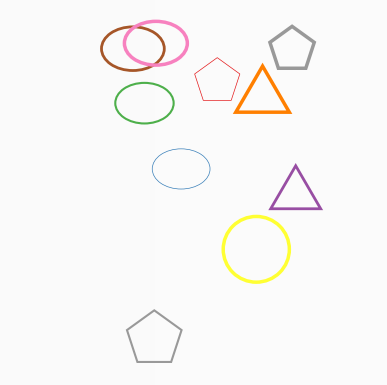[{"shape": "pentagon", "thickness": 0.5, "radius": 0.31, "center": [0.561, 0.789]}, {"shape": "oval", "thickness": 0.5, "radius": 0.37, "center": [0.467, 0.561]}, {"shape": "oval", "thickness": 1.5, "radius": 0.38, "center": [0.373, 0.732]}, {"shape": "triangle", "thickness": 2, "radius": 0.37, "center": [0.763, 0.495]}, {"shape": "triangle", "thickness": 2.5, "radius": 0.4, "center": [0.678, 0.748]}, {"shape": "circle", "thickness": 2.5, "radius": 0.43, "center": [0.661, 0.352]}, {"shape": "oval", "thickness": 2, "radius": 0.41, "center": [0.343, 0.874]}, {"shape": "oval", "thickness": 2.5, "radius": 0.41, "center": [0.402, 0.888]}, {"shape": "pentagon", "thickness": 1.5, "radius": 0.37, "center": [0.398, 0.12]}, {"shape": "pentagon", "thickness": 2.5, "radius": 0.3, "center": [0.754, 0.871]}]